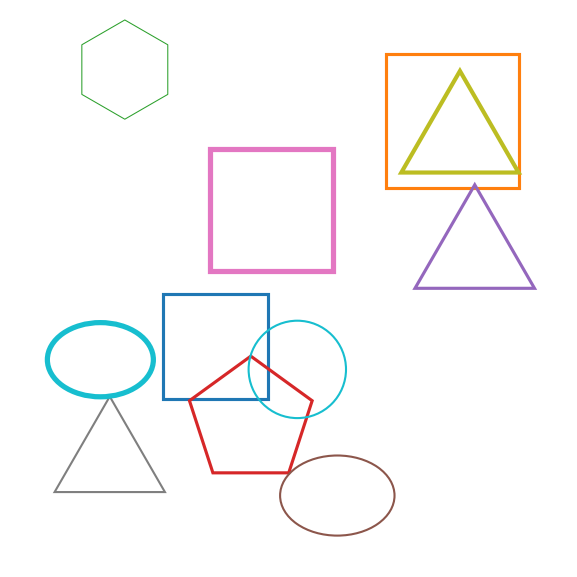[{"shape": "square", "thickness": 1.5, "radius": 0.46, "center": [0.373, 0.399]}, {"shape": "square", "thickness": 1.5, "radius": 0.58, "center": [0.783, 0.79]}, {"shape": "hexagon", "thickness": 0.5, "radius": 0.43, "center": [0.216, 0.879]}, {"shape": "pentagon", "thickness": 1.5, "radius": 0.56, "center": [0.434, 0.271]}, {"shape": "triangle", "thickness": 1.5, "radius": 0.6, "center": [0.822, 0.56]}, {"shape": "oval", "thickness": 1, "radius": 0.5, "center": [0.584, 0.141]}, {"shape": "square", "thickness": 2.5, "radius": 0.53, "center": [0.47, 0.636]}, {"shape": "triangle", "thickness": 1, "radius": 0.55, "center": [0.19, 0.202]}, {"shape": "triangle", "thickness": 2, "radius": 0.59, "center": [0.796, 0.759]}, {"shape": "circle", "thickness": 1, "radius": 0.42, "center": [0.515, 0.359]}, {"shape": "oval", "thickness": 2.5, "radius": 0.46, "center": [0.174, 0.376]}]